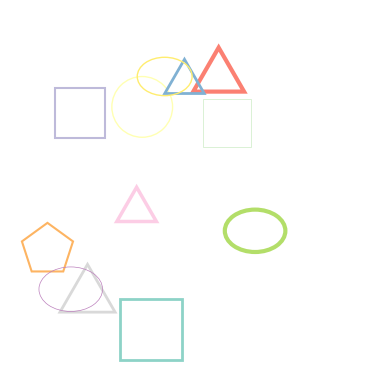[{"shape": "square", "thickness": 2, "radius": 0.4, "center": [0.392, 0.144]}, {"shape": "circle", "thickness": 1, "radius": 0.39, "center": [0.369, 0.722]}, {"shape": "square", "thickness": 1.5, "radius": 0.33, "center": [0.207, 0.706]}, {"shape": "triangle", "thickness": 3, "radius": 0.38, "center": [0.568, 0.8]}, {"shape": "triangle", "thickness": 2, "radius": 0.3, "center": [0.479, 0.787]}, {"shape": "pentagon", "thickness": 1.5, "radius": 0.35, "center": [0.123, 0.351]}, {"shape": "oval", "thickness": 3, "radius": 0.39, "center": [0.663, 0.401]}, {"shape": "triangle", "thickness": 2.5, "radius": 0.3, "center": [0.355, 0.454]}, {"shape": "triangle", "thickness": 2, "radius": 0.41, "center": [0.227, 0.231]}, {"shape": "oval", "thickness": 0.5, "radius": 0.41, "center": [0.184, 0.249]}, {"shape": "square", "thickness": 0.5, "radius": 0.31, "center": [0.59, 0.681]}, {"shape": "oval", "thickness": 1, "radius": 0.36, "center": [0.428, 0.801]}]